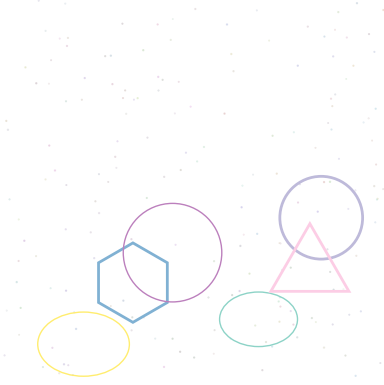[{"shape": "oval", "thickness": 1, "radius": 0.51, "center": [0.672, 0.171]}, {"shape": "circle", "thickness": 2, "radius": 0.54, "center": [0.834, 0.434]}, {"shape": "hexagon", "thickness": 2, "radius": 0.52, "center": [0.345, 0.266]}, {"shape": "triangle", "thickness": 2, "radius": 0.59, "center": [0.805, 0.302]}, {"shape": "circle", "thickness": 1, "radius": 0.64, "center": [0.448, 0.344]}, {"shape": "oval", "thickness": 1, "radius": 0.6, "center": [0.217, 0.106]}]